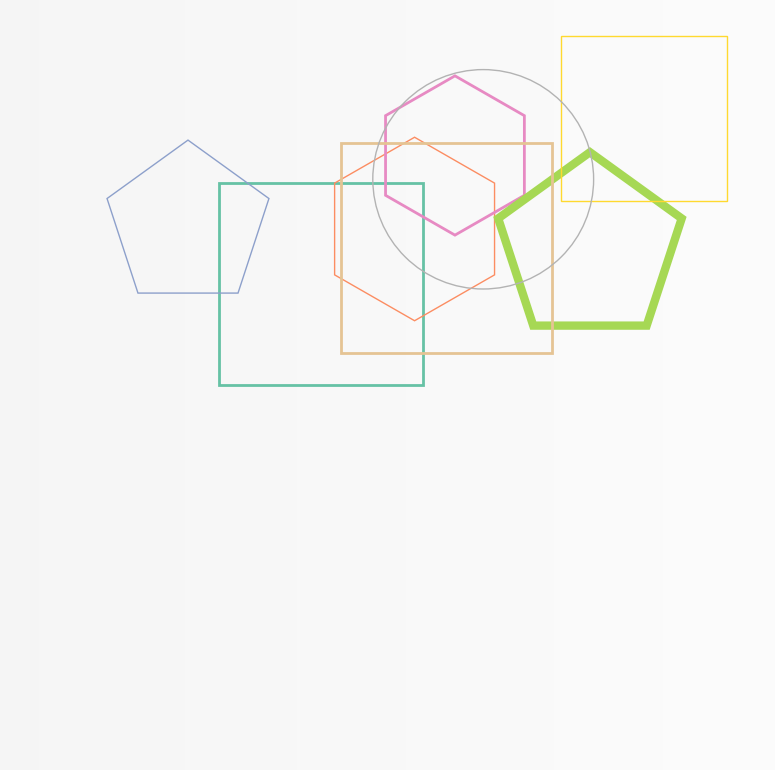[{"shape": "square", "thickness": 1, "radius": 0.66, "center": [0.414, 0.631]}, {"shape": "hexagon", "thickness": 0.5, "radius": 0.6, "center": [0.535, 0.703]}, {"shape": "pentagon", "thickness": 0.5, "radius": 0.55, "center": [0.243, 0.708]}, {"shape": "hexagon", "thickness": 1, "radius": 0.52, "center": [0.587, 0.798]}, {"shape": "pentagon", "thickness": 3, "radius": 0.62, "center": [0.761, 0.678]}, {"shape": "square", "thickness": 0.5, "radius": 0.54, "center": [0.831, 0.846]}, {"shape": "square", "thickness": 1, "radius": 0.68, "center": [0.576, 0.678]}, {"shape": "circle", "thickness": 0.5, "radius": 0.71, "center": [0.623, 0.767]}]